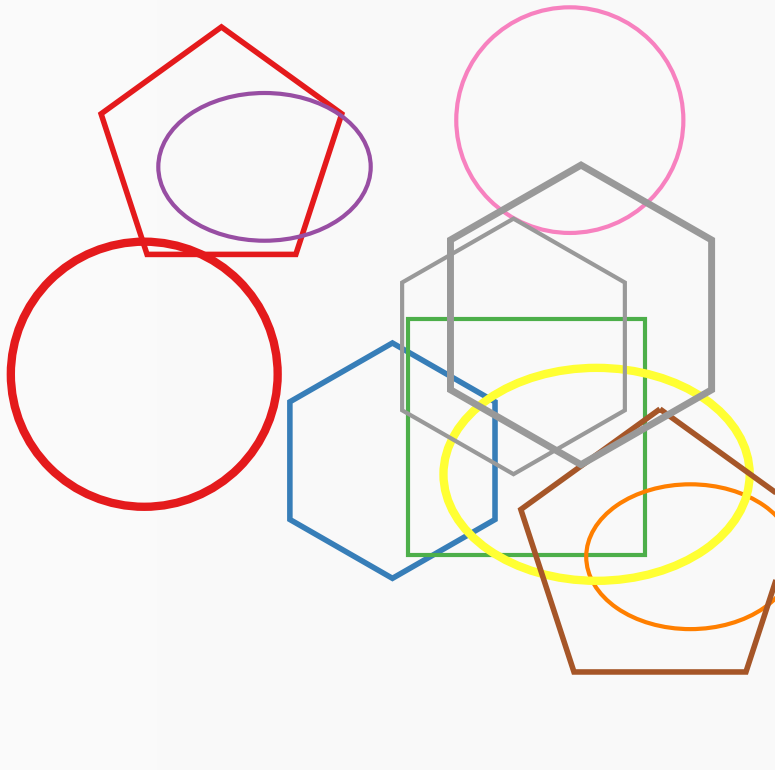[{"shape": "circle", "thickness": 3, "radius": 0.86, "center": [0.186, 0.514]}, {"shape": "pentagon", "thickness": 2, "radius": 0.82, "center": [0.286, 0.802]}, {"shape": "hexagon", "thickness": 2, "radius": 0.76, "center": [0.506, 0.402]}, {"shape": "square", "thickness": 1.5, "radius": 0.77, "center": [0.679, 0.432]}, {"shape": "oval", "thickness": 1.5, "radius": 0.69, "center": [0.341, 0.783]}, {"shape": "oval", "thickness": 1.5, "radius": 0.67, "center": [0.891, 0.277]}, {"shape": "oval", "thickness": 3, "radius": 0.99, "center": [0.77, 0.384]}, {"shape": "pentagon", "thickness": 2, "radius": 0.94, "center": [0.852, 0.28]}, {"shape": "circle", "thickness": 1.5, "radius": 0.73, "center": [0.735, 0.844]}, {"shape": "hexagon", "thickness": 2.5, "radius": 0.97, "center": [0.75, 0.591]}, {"shape": "hexagon", "thickness": 1.5, "radius": 0.83, "center": [0.663, 0.55]}]